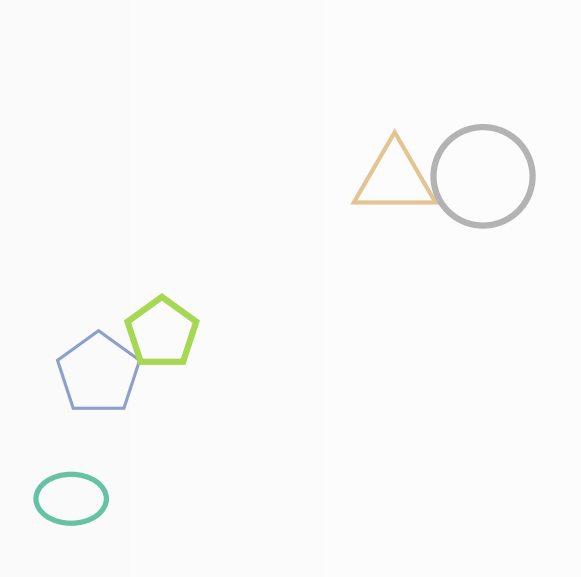[{"shape": "oval", "thickness": 2.5, "radius": 0.3, "center": [0.122, 0.135]}, {"shape": "pentagon", "thickness": 1.5, "radius": 0.37, "center": [0.17, 0.352]}, {"shape": "pentagon", "thickness": 3, "radius": 0.31, "center": [0.279, 0.423]}, {"shape": "triangle", "thickness": 2, "radius": 0.41, "center": [0.679, 0.689]}, {"shape": "circle", "thickness": 3, "radius": 0.43, "center": [0.831, 0.694]}]